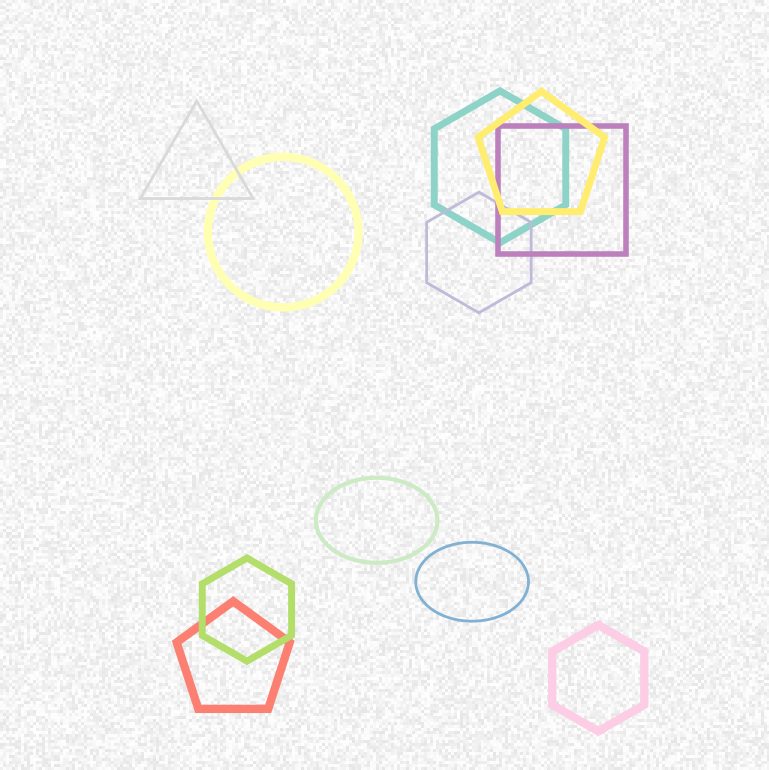[{"shape": "hexagon", "thickness": 2.5, "radius": 0.49, "center": [0.649, 0.783]}, {"shape": "circle", "thickness": 3, "radius": 0.49, "center": [0.368, 0.699]}, {"shape": "hexagon", "thickness": 1, "radius": 0.39, "center": [0.622, 0.672]}, {"shape": "pentagon", "thickness": 3, "radius": 0.39, "center": [0.303, 0.142]}, {"shape": "oval", "thickness": 1, "radius": 0.37, "center": [0.613, 0.245]}, {"shape": "hexagon", "thickness": 2.5, "radius": 0.33, "center": [0.321, 0.208]}, {"shape": "hexagon", "thickness": 3, "radius": 0.35, "center": [0.777, 0.119]}, {"shape": "triangle", "thickness": 1, "radius": 0.42, "center": [0.255, 0.784]}, {"shape": "square", "thickness": 2, "radius": 0.41, "center": [0.73, 0.754]}, {"shape": "oval", "thickness": 1.5, "radius": 0.39, "center": [0.489, 0.324]}, {"shape": "pentagon", "thickness": 2.5, "radius": 0.43, "center": [0.703, 0.795]}]